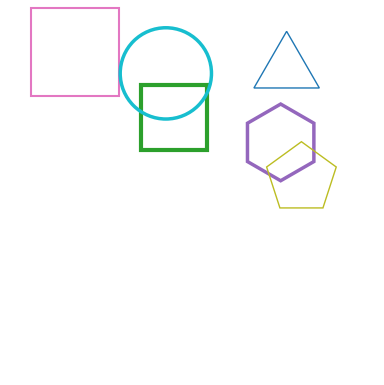[{"shape": "triangle", "thickness": 1, "radius": 0.49, "center": [0.744, 0.821]}, {"shape": "square", "thickness": 3, "radius": 0.43, "center": [0.451, 0.695]}, {"shape": "hexagon", "thickness": 2.5, "radius": 0.5, "center": [0.729, 0.63]}, {"shape": "square", "thickness": 1.5, "radius": 0.58, "center": [0.195, 0.865]}, {"shape": "pentagon", "thickness": 1, "radius": 0.48, "center": [0.783, 0.537]}, {"shape": "circle", "thickness": 2.5, "radius": 0.59, "center": [0.431, 0.809]}]